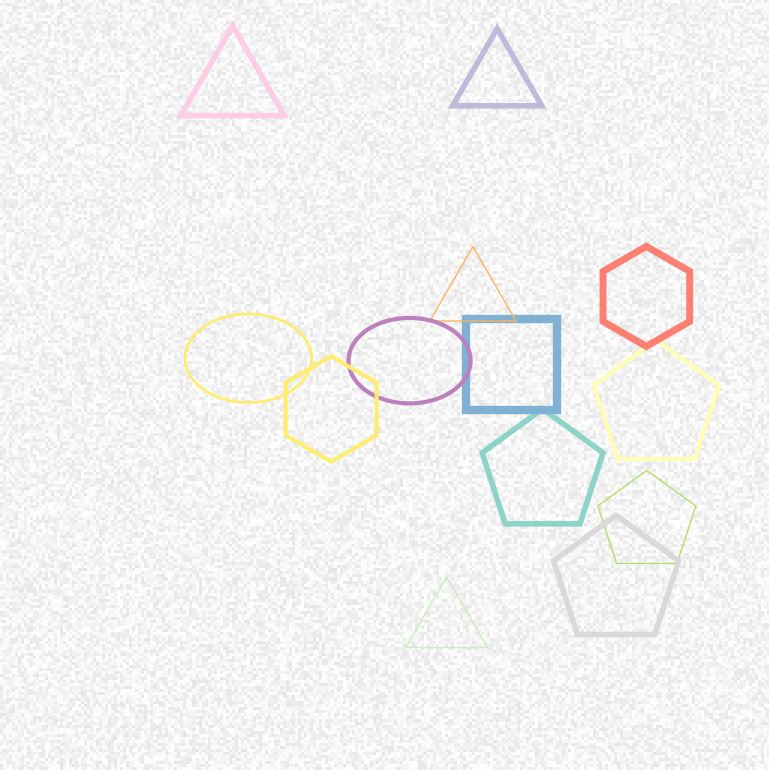[{"shape": "pentagon", "thickness": 2, "radius": 0.41, "center": [0.705, 0.386]}, {"shape": "pentagon", "thickness": 1.5, "radius": 0.43, "center": [0.852, 0.473]}, {"shape": "triangle", "thickness": 2, "radius": 0.33, "center": [0.646, 0.896]}, {"shape": "hexagon", "thickness": 2.5, "radius": 0.32, "center": [0.839, 0.615]}, {"shape": "square", "thickness": 3, "radius": 0.3, "center": [0.664, 0.527]}, {"shape": "triangle", "thickness": 0.5, "radius": 0.32, "center": [0.614, 0.615]}, {"shape": "pentagon", "thickness": 0.5, "radius": 0.33, "center": [0.84, 0.322]}, {"shape": "triangle", "thickness": 2, "radius": 0.39, "center": [0.302, 0.889]}, {"shape": "pentagon", "thickness": 2, "radius": 0.43, "center": [0.8, 0.245]}, {"shape": "oval", "thickness": 1.5, "radius": 0.4, "center": [0.532, 0.532]}, {"shape": "triangle", "thickness": 0.5, "radius": 0.31, "center": [0.58, 0.19]}, {"shape": "hexagon", "thickness": 1.5, "radius": 0.34, "center": [0.43, 0.469]}, {"shape": "oval", "thickness": 1, "radius": 0.41, "center": [0.322, 0.535]}]